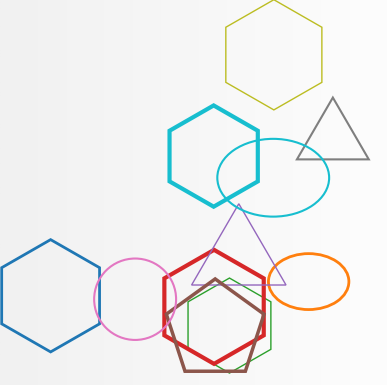[{"shape": "hexagon", "thickness": 2, "radius": 0.73, "center": [0.131, 0.232]}, {"shape": "oval", "thickness": 2, "radius": 0.52, "center": [0.797, 0.269]}, {"shape": "hexagon", "thickness": 1, "radius": 0.62, "center": [0.592, 0.154]}, {"shape": "hexagon", "thickness": 3, "radius": 0.74, "center": [0.552, 0.203]}, {"shape": "triangle", "thickness": 1, "radius": 0.7, "center": [0.616, 0.33]}, {"shape": "pentagon", "thickness": 2.5, "radius": 0.66, "center": [0.555, 0.143]}, {"shape": "circle", "thickness": 1.5, "radius": 0.53, "center": [0.349, 0.223]}, {"shape": "triangle", "thickness": 1.5, "radius": 0.54, "center": [0.859, 0.64]}, {"shape": "hexagon", "thickness": 1, "radius": 0.72, "center": [0.707, 0.858]}, {"shape": "hexagon", "thickness": 3, "radius": 0.66, "center": [0.551, 0.595]}, {"shape": "oval", "thickness": 1.5, "radius": 0.72, "center": [0.705, 0.538]}]